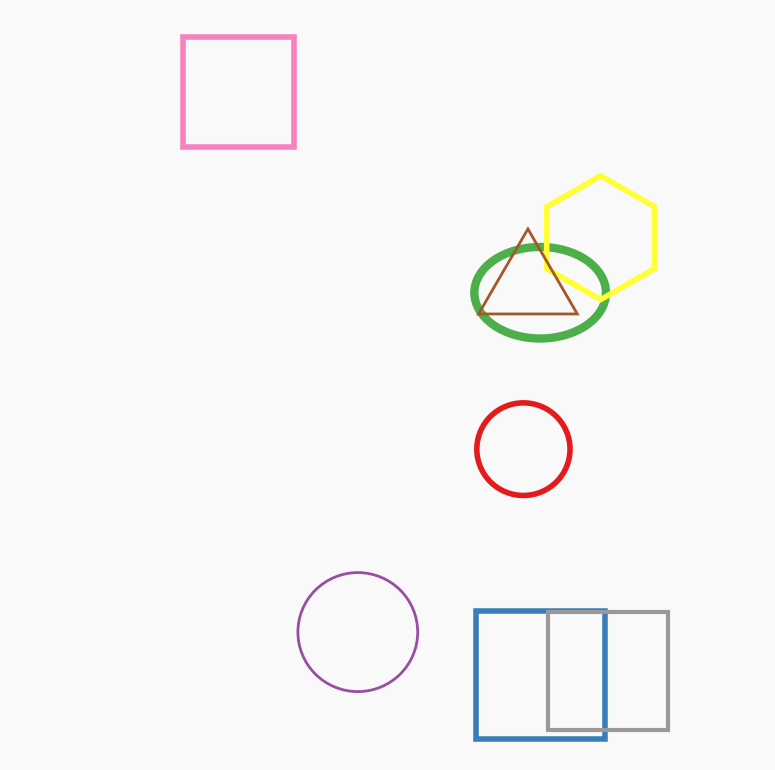[{"shape": "circle", "thickness": 2, "radius": 0.3, "center": [0.675, 0.417]}, {"shape": "square", "thickness": 2, "radius": 0.42, "center": [0.698, 0.123]}, {"shape": "oval", "thickness": 3, "radius": 0.42, "center": [0.697, 0.62]}, {"shape": "circle", "thickness": 1, "radius": 0.39, "center": [0.462, 0.179]}, {"shape": "hexagon", "thickness": 2, "radius": 0.4, "center": [0.775, 0.691]}, {"shape": "triangle", "thickness": 1, "radius": 0.37, "center": [0.681, 0.629]}, {"shape": "square", "thickness": 2, "radius": 0.36, "center": [0.308, 0.88]}, {"shape": "square", "thickness": 1.5, "radius": 0.39, "center": [0.784, 0.128]}]